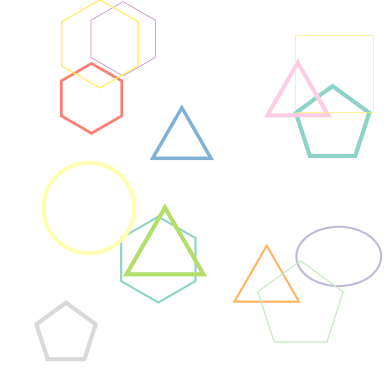[{"shape": "pentagon", "thickness": 3, "radius": 0.5, "center": [0.864, 0.676]}, {"shape": "hexagon", "thickness": 1.5, "radius": 0.56, "center": [0.411, 0.326]}, {"shape": "circle", "thickness": 3, "radius": 0.59, "center": [0.231, 0.46]}, {"shape": "oval", "thickness": 1.5, "radius": 0.55, "center": [0.88, 0.334]}, {"shape": "hexagon", "thickness": 2, "radius": 0.45, "center": [0.238, 0.745]}, {"shape": "triangle", "thickness": 2.5, "radius": 0.44, "center": [0.472, 0.633]}, {"shape": "triangle", "thickness": 1.5, "radius": 0.48, "center": [0.693, 0.265]}, {"shape": "triangle", "thickness": 3, "radius": 0.58, "center": [0.429, 0.345]}, {"shape": "triangle", "thickness": 3, "radius": 0.46, "center": [0.773, 0.746]}, {"shape": "pentagon", "thickness": 3, "radius": 0.41, "center": [0.172, 0.133]}, {"shape": "hexagon", "thickness": 0.5, "radius": 0.48, "center": [0.32, 0.899]}, {"shape": "pentagon", "thickness": 1, "radius": 0.58, "center": [0.781, 0.206]}, {"shape": "hexagon", "thickness": 1, "radius": 0.57, "center": [0.26, 0.886]}, {"shape": "square", "thickness": 0.5, "radius": 0.5, "center": [0.867, 0.809]}]